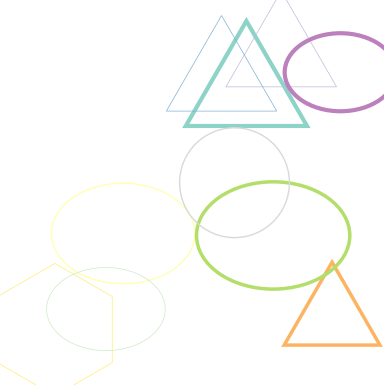[{"shape": "triangle", "thickness": 3, "radius": 0.91, "center": [0.64, 0.764]}, {"shape": "oval", "thickness": 1, "radius": 0.93, "center": [0.32, 0.393]}, {"shape": "triangle", "thickness": 0.5, "radius": 0.83, "center": [0.731, 0.857]}, {"shape": "triangle", "thickness": 0.5, "radius": 0.83, "center": [0.575, 0.794]}, {"shape": "triangle", "thickness": 2.5, "radius": 0.72, "center": [0.863, 0.175]}, {"shape": "oval", "thickness": 2.5, "radius": 1.0, "center": [0.71, 0.388]}, {"shape": "circle", "thickness": 1, "radius": 0.71, "center": [0.609, 0.525]}, {"shape": "oval", "thickness": 3, "radius": 0.72, "center": [0.884, 0.812]}, {"shape": "oval", "thickness": 0.5, "radius": 0.77, "center": [0.275, 0.197]}, {"shape": "hexagon", "thickness": 0.5, "radius": 0.86, "center": [0.143, 0.144]}]